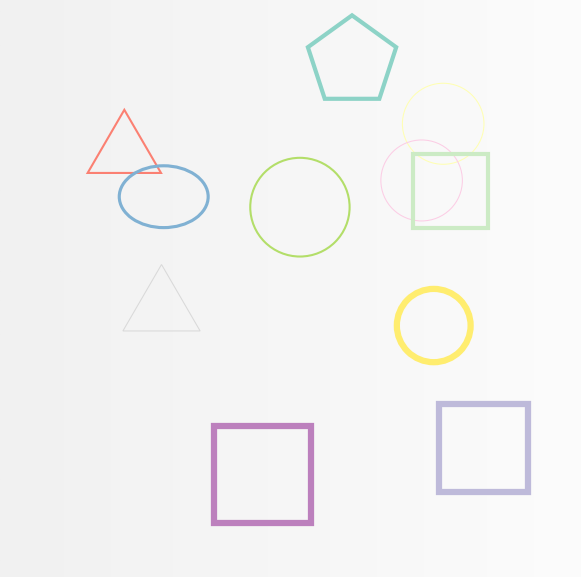[{"shape": "pentagon", "thickness": 2, "radius": 0.4, "center": [0.606, 0.893]}, {"shape": "circle", "thickness": 0.5, "radius": 0.35, "center": [0.762, 0.785]}, {"shape": "square", "thickness": 3, "radius": 0.38, "center": [0.832, 0.224]}, {"shape": "triangle", "thickness": 1, "radius": 0.36, "center": [0.214, 0.736]}, {"shape": "oval", "thickness": 1.5, "radius": 0.38, "center": [0.282, 0.659]}, {"shape": "circle", "thickness": 1, "radius": 0.43, "center": [0.516, 0.64]}, {"shape": "circle", "thickness": 0.5, "radius": 0.35, "center": [0.725, 0.687]}, {"shape": "triangle", "thickness": 0.5, "radius": 0.38, "center": [0.278, 0.464]}, {"shape": "square", "thickness": 3, "radius": 0.42, "center": [0.452, 0.177]}, {"shape": "square", "thickness": 2, "radius": 0.32, "center": [0.775, 0.669]}, {"shape": "circle", "thickness": 3, "radius": 0.32, "center": [0.746, 0.435]}]